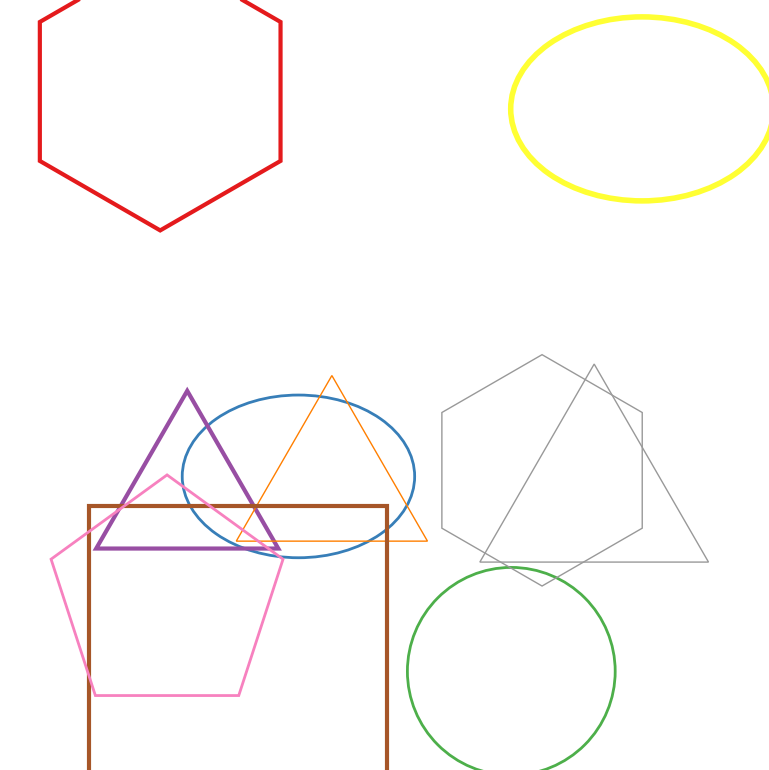[{"shape": "hexagon", "thickness": 1.5, "radius": 0.9, "center": [0.208, 0.881]}, {"shape": "oval", "thickness": 1, "radius": 0.75, "center": [0.388, 0.381]}, {"shape": "circle", "thickness": 1, "radius": 0.67, "center": [0.664, 0.128]}, {"shape": "triangle", "thickness": 1.5, "radius": 0.68, "center": [0.243, 0.356]}, {"shape": "triangle", "thickness": 0.5, "radius": 0.72, "center": [0.431, 0.369]}, {"shape": "oval", "thickness": 2, "radius": 0.85, "center": [0.834, 0.859]}, {"shape": "square", "thickness": 1.5, "radius": 0.97, "center": [0.309, 0.149]}, {"shape": "pentagon", "thickness": 1, "radius": 0.79, "center": [0.217, 0.225]}, {"shape": "hexagon", "thickness": 0.5, "radius": 0.75, "center": [0.704, 0.389]}, {"shape": "triangle", "thickness": 0.5, "radius": 0.86, "center": [0.772, 0.356]}]